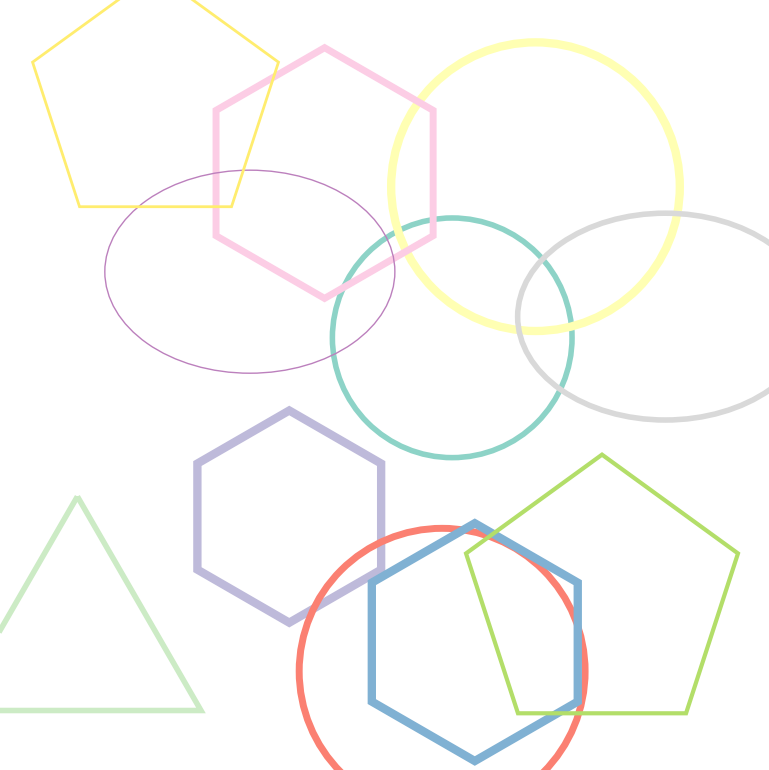[{"shape": "circle", "thickness": 2, "radius": 0.78, "center": [0.587, 0.561]}, {"shape": "circle", "thickness": 3, "radius": 0.94, "center": [0.695, 0.758]}, {"shape": "hexagon", "thickness": 3, "radius": 0.69, "center": [0.376, 0.329]}, {"shape": "circle", "thickness": 2.5, "radius": 0.93, "center": [0.574, 0.128]}, {"shape": "hexagon", "thickness": 3, "radius": 0.77, "center": [0.617, 0.166]}, {"shape": "pentagon", "thickness": 1.5, "radius": 0.93, "center": [0.782, 0.224]}, {"shape": "hexagon", "thickness": 2.5, "radius": 0.81, "center": [0.422, 0.775]}, {"shape": "oval", "thickness": 2, "radius": 0.96, "center": [0.864, 0.589]}, {"shape": "oval", "thickness": 0.5, "radius": 0.94, "center": [0.324, 0.647]}, {"shape": "triangle", "thickness": 2, "radius": 0.93, "center": [0.101, 0.17]}, {"shape": "pentagon", "thickness": 1, "radius": 0.84, "center": [0.202, 0.867]}]